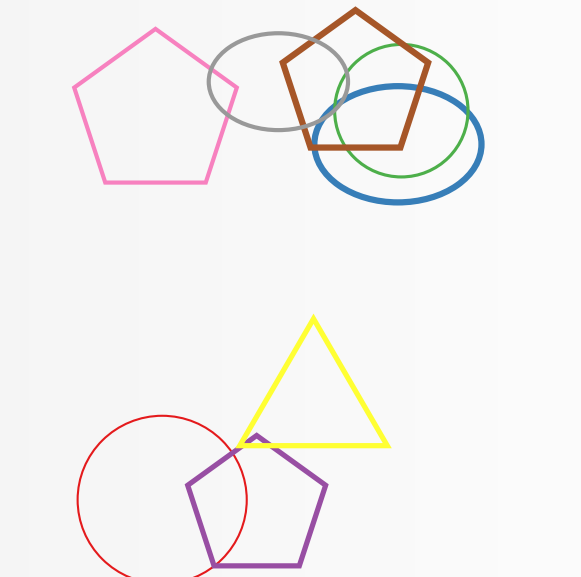[{"shape": "circle", "thickness": 1, "radius": 0.73, "center": [0.279, 0.134]}, {"shape": "oval", "thickness": 3, "radius": 0.72, "center": [0.685, 0.749]}, {"shape": "circle", "thickness": 1.5, "radius": 0.57, "center": [0.69, 0.807]}, {"shape": "pentagon", "thickness": 2.5, "radius": 0.62, "center": [0.442, 0.12]}, {"shape": "triangle", "thickness": 2.5, "radius": 0.73, "center": [0.539, 0.301]}, {"shape": "pentagon", "thickness": 3, "radius": 0.66, "center": [0.612, 0.85]}, {"shape": "pentagon", "thickness": 2, "radius": 0.74, "center": [0.268, 0.802]}, {"shape": "oval", "thickness": 2, "radius": 0.6, "center": [0.479, 0.858]}]